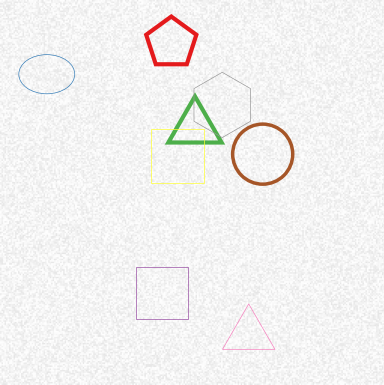[{"shape": "pentagon", "thickness": 3, "radius": 0.34, "center": [0.445, 0.889]}, {"shape": "oval", "thickness": 0.5, "radius": 0.36, "center": [0.121, 0.807]}, {"shape": "triangle", "thickness": 3, "radius": 0.4, "center": [0.506, 0.67]}, {"shape": "square", "thickness": 0.5, "radius": 0.34, "center": [0.42, 0.239]}, {"shape": "square", "thickness": 0.5, "radius": 0.35, "center": [0.46, 0.595]}, {"shape": "circle", "thickness": 2.5, "radius": 0.39, "center": [0.682, 0.6]}, {"shape": "triangle", "thickness": 0.5, "radius": 0.39, "center": [0.646, 0.132]}, {"shape": "hexagon", "thickness": 0.5, "radius": 0.42, "center": [0.577, 0.727]}]